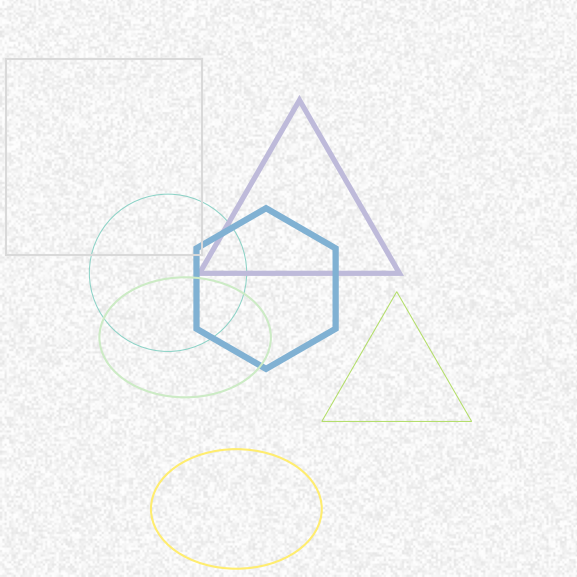[{"shape": "circle", "thickness": 0.5, "radius": 0.68, "center": [0.291, 0.527]}, {"shape": "triangle", "thickness": 2.5, "radius": 1.0, "center": [0.519, 0.626]}, {"shape": "hexagon", "thickness": 3, "radius": 0.7, "center": [0.461, 0.499]}, {"shape": "triangle", "thickness": 0.5, "radius": 0.75, "center": [0.687, 0.344]}, {"shape": "square", "thickness": 1, "radius": 0.85, "center": [0.181, 0.727]}, {"shape": "oval", "thickness": 1, "radius": 0.74, "center": [0.321, 0.415]}, {"shape": "oval", "thickness": 1, "radius": 0.74, "center": [0.409, 0.118]}]